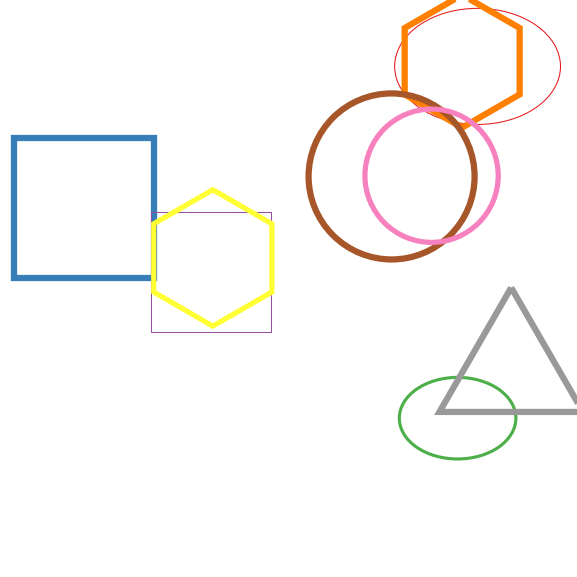[{"shape": "oval", "thickness": 0.5, "radius": 0.72, "center": [0.827, 0.884]}, {"shape": "square", "thickness": 3, "radius": 0.6, "center": [0.146, 0.639]}, {"shape": "oval", "thickness": 1.5, "radius": 0.5, "center": [0.792, 0.275]}, {"shape": "square", "thickness": 0.5, "radius": 0.52, "center": [0.365, 0.529]}, {"shape": "hexagon", "thickness": 3, "radius": 0.57, "center": [0.8, 0.893]}, {"shape": "hexagon", "thickness": 2.5, "radius": 0.59, "center": [0.368, 0.552]}, {"shape": "circle", "thickness": 3, "radius": 0.72, "center": [0.678, 0.694]}, {"shape": "circle", "thickness": 2.5, "radius": 0.58, "center": [0.747, 0.695]}, {"shape": "triangle", "thickness": 3, "radius": 0.72, "center": [0.885, 0.358]}]